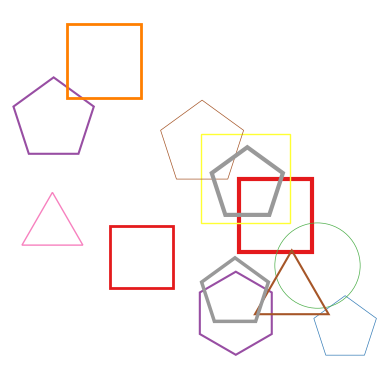[{"shape": "square", "thickness": 3, "radius": 0.47, "center": [0.715, 0.44]}, {"shape": "square", "thickness": 2, "radius": 0.41, "center": [0.368, 0.333]}, {"shape": "pentagon", "thickness": 0.5, "radius": 0.43, "center": [0.896, 0.147]}, {"shape": "circle", "thickness": 0.5, "radius": 0.55, "center": [0.825, 0.31]}, {"shape": "hexagon", "thickness": 1.5, "radius": 0.54, "center": [0.612, 0.186]}, {"shape": "pentagon", "thickness": 1.5, "radius": 0.55, "center": [0.139, 0.689]}, {"shape": "square", "thickness": 2, "radius": 0.48, "center": [0.269, 0.842]}, {"shape": "square", "thickness": 1, "radius": 0.58, "center": [0.638, 0.536]}, {"shape": "triangle", "thickness": 1.5, "radius": 0.55, "center": [0.758, 0.239]}, {"shape": "pentagon", "thickness": 0.5, "radius": 0.57, "center": [0.525, 0.627]}, {"shape": "triangle", "thickness": 1, "radius": 0.46, "center": [0.136, 0.409]}, {"shape": "pentagon", "thickness": 2.5, "radius": 0.46, "center": [0.61, 0.239]}, {"shape": "pentagon", "thickness": 3, "radius": 0.49, "center": [0.642, 0.52]}]